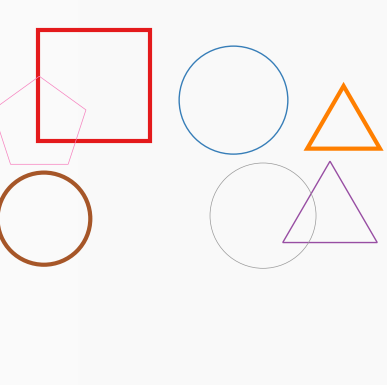[{"shape": "square", "thickness": 3, "radius": 0.72, "center": [0.242, 0.778]}, {"shape": "circle", "thickness": 1, "radius": 0.7, "center": [0.603, 0.74]}, {"shape": "triangle", "thickness": 1, "radius": 0.7, "center": [0.852, 0.44]}, {"shape": "triangle", "thickness": 3, "radius": 0.54, "center": [0.887, 0.668]}, {"shape": "circle", "thickness": 3, "radius": 0.6, "center": [0.113, 0.432]}, {"shape": "pentagon", "thickness": 0.5, "radius": 0.63, "center": [0.102, 0.676]}, {"shape": "circle", "thickness": 0.5, "radius": 0.68, "center": [0.679, 0.44]}]